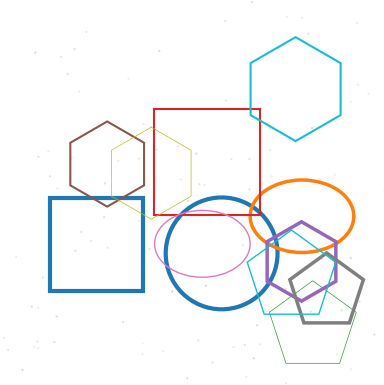[{"shape": "circle", "thickness": 3, "radius": 0.73, "center": [0.576, 0.342]}, {"shape": "square", "thickness": 3, "radius": 0.6, "center": [0.25, 0.364]}, {"shape": "oval", "thickness": 2.5, "radius": 0.67, "center": [0.784, 0.438]}, {"shape": "pentagon", "thickness": 0.5, "radius": 0.59, "center": [0.812, 0.152]}, {"shape": "square", "thickness": 1.5, "radius": 0.69, "center": [0.537, 0.58]}, {"shape": "hexagon", "thickness": 2.5, "radius": 0.52, "center": [0.783, 0.321]}, {"shape": "hexagon", "thickness": 1.5, "radius": 0.55, "center": [0.278, 0.574]}, {"shape": "oval", "thickness": 1, "radius": 0.62, "center": [0.526, 0.367]}, {"shape": "pentagon", "thickness": 2.5, "radius": 0.5, "center": [0.848, 0.243]}, {"shape": "hexagon", "thickness": 0.5, "radius": 0.6, "center": [0.393, 0.55]}, {"shape": "hexagon", "thickness": 1.5, "radius": 0.68, "center": [0.768, 0.769]}, {"shape": "pentagon", "thickness": 1, "radius": 0.6, "center": [0.757, 0.282]}]